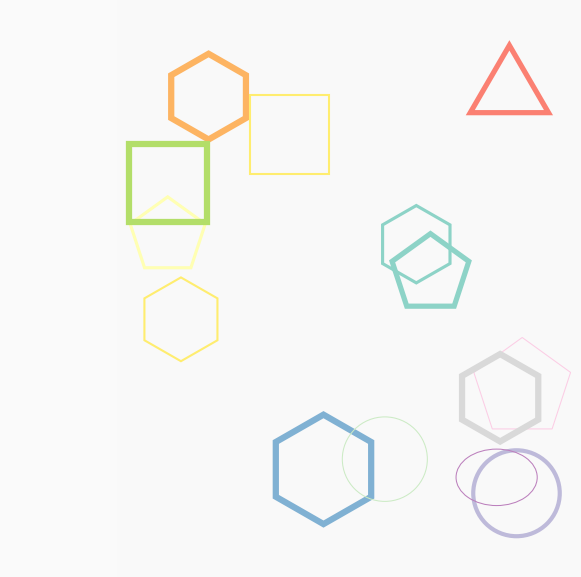[{"shape": "pentagon", "thickness": 2.5, "radius": 0.35, "center": [0.741, 0.525]}, {"shape": "hexagon", "thickness": 1.5, "radius": 0.33, "center": [0.716, 0.576]}, {"shape": "pentagon", "thickness": 1.5, "radius": 0.34, "center": [0.289, 0.59]}, {"shape": "circle", "thickness": 2, "radius": 0.37, "center": [0.889, 0.145]}, {"shape": "triangle", "thickness": 2.5, "radius": 0.39, "center": [0.876, 0.843]}, {"shape": "hexagon", "thickness": 3, "radius": 0.47, "center": [0.557, 0.186]}, {"shape": "hexagon", "thickness": 3, "radius": 0.37, "center": [0.359, 0.832]}, {"shape": "square", "thickness": 3, "radius": 0.34, "center": [0.29, 0.682]}, {"shape": "pentagon", "thickness": 0.5, "radius": 0.44, "center": [0.898, 0.327]}, {"shape": "hexagon", "thickness": 3, "radius": 0.38, "center": [0.86, 0.31]}, {"shape": "oval", "thickness": 0.5, "radius": 0.35, "center": [0.854, 0.173]}, {"shape": "circle", "thickness": 0.5, "radius": 0.37, "center": [0.662, 0.204]}, {"shape": "square", "thickness": 1, "radius": 0.34, "center": [0.499, 0.766]}, {"shape": "hexagon", "thickness": 1, "radius": 0.36, "center": [0.311, 0.446]}]